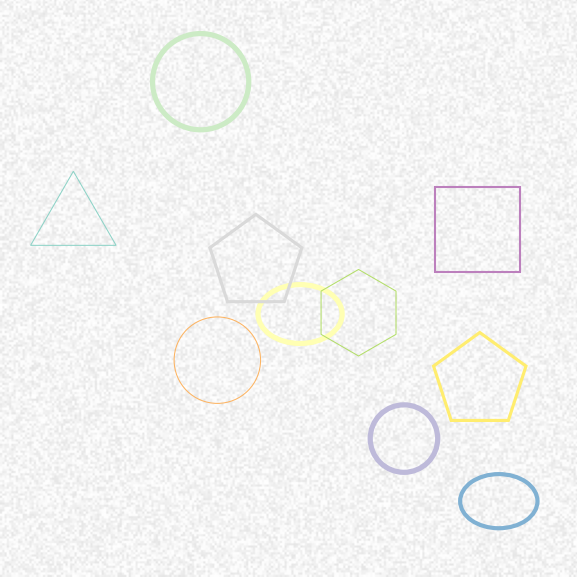[{"shape": "triangle", "thickness": 0.5, "radius": 0.43, "center": [0.127, 0.617]}, {"shape": "oval", "thickness": 2.5, "radius": 0.36, "center": [0.52, 0.455]}, {"shape": "circle", "thickness": 2.5, "radius": 0.29, "center": [0.699, 0.24]}, {"shape": "oval", "thickness": 2, "radius": 0.33, "center": [0.864, 0.131]}, {"shape": "circle", "thickness": 0.5, "radius": 0.37, "center": [0.376, 0.375]}, {"shape": "hexagon", "thickness": 0.5, "radius": 0.37, "center": [0.621, 0.458]}, {"shape": "pentagon", "thickness": 1.5, "radius": 0.42, "center": [0.443, 0.544]}, {"shape": "square", "thickness": 1, "radius": 0.37, "center": [0.827, 0.602]}, {"shape": "circle", "thickness": 2.5, "radius": 0.42, "center": [0.347, 0.858]}, {"shape": "pentagon", "thickness": 1.5, "radius": 0.42, "center": [0.831, 0.339]}]